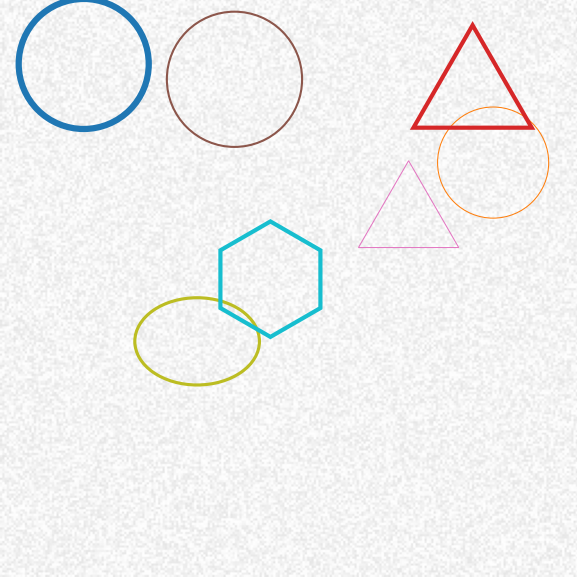[{"shape": "circle", "thickness": 3, "radius": 0.56, "center": [0.145, 0.888]}, {"shape": "circle", "thickness": 0.5, "radius": 0.48, "center": [0.854, 0.718]}, {"shape": "triangle", "thickness": 2, "radius": 0.59, "center": [0.818, 0.837]}, {"shape": "circle", "thickness": 1, "radius": 0.59, "center": [0.406, 0.862]}, {"shape": "triangle", "thickness": 0.5, "radius": 0.5, "center": [0.708, 0.621]}, {"shape": "oval", "thickness": 1.5, "radius": 0.54, "center": [0.341, 0.408]}, {"shape": "hexagon", "thickness": 2, "radius": 0.5, "center": [0.468, 0.516]}]